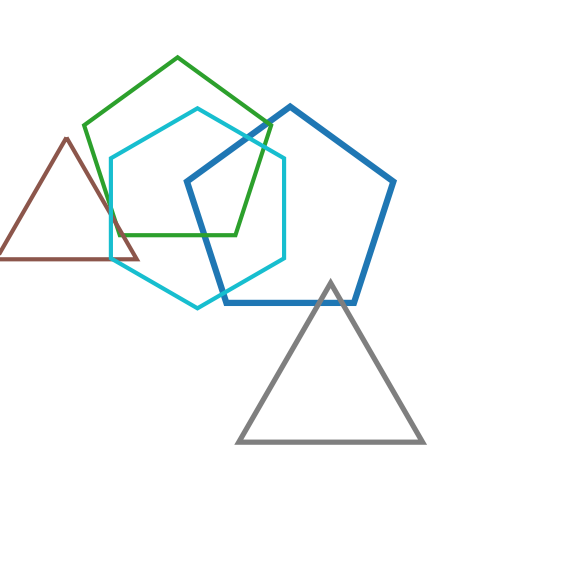[{"shape": "pentagon", "thickness": 3, "radius": 0.94, "center": [0.502, 0.627]}, {"shape": "pentagon", "thickness": 2, "radius": 0.85, "center": [0.308, 0.73]}, {"shape": "triangle", "thickness": 2, "radius": 0.7, "center": [0.115, 0.62]}, {"shape": "triangle", "thickness": 2.5, "radius": 0.92, "center": [0.573, 0.325]}, {"shape": "hexagon", "thickness": 2, "radius": 0.87, "center": [0.342, 0.638]}]